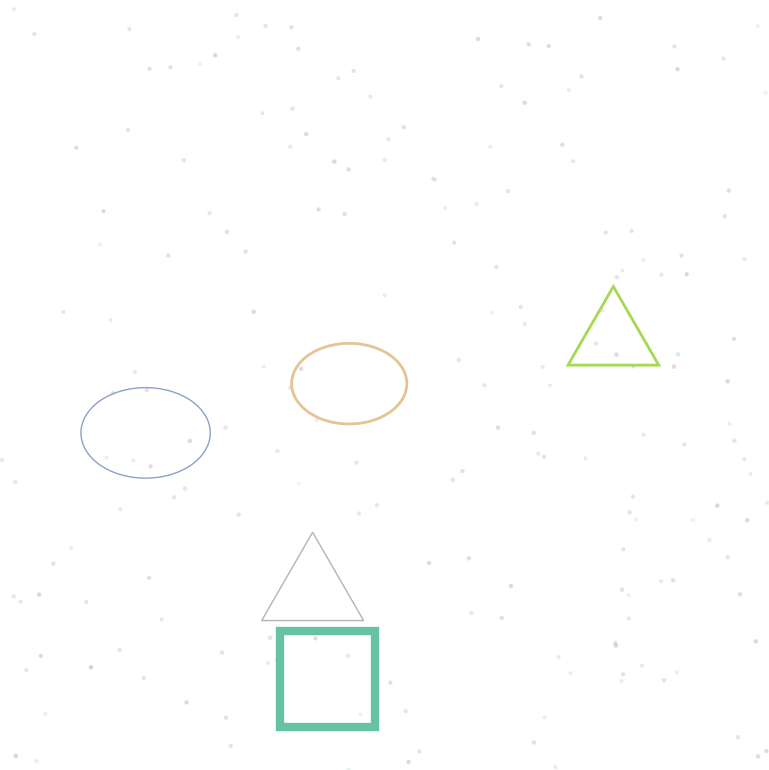[{"shape": "square", "thickness": 3, "radius": 0.31, "center": [0.425, 0.118]}, {"shape": "oval", "thickness": 0.5, "radius": 0.42, "center": [0.189, 0.438]}, {"shape": "triangle", "thickness": 1, "radius": 0.34, "center": [0.797, 0.56]}, {"shape": "oval", "thickness": 1, "radius": 0.37, "center": [0.454, 0.502]}, {"shape": "triangle", "thickness": 0.5, "radius": 0.38, "center": [0.406, 0.232]}]